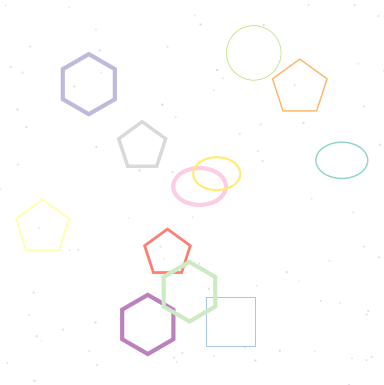[{"shape": "oval", "thickness": 1, "radius": 0.34, "center": [0.888, 0.584]}, {"shape": "pentagon", "thickness": 1.5, "radius": 0.36, "center": [0.111, 0.409]}, {"shape": "hexagon", "thickness": 3, "radius": 0.39, "center": [0.231, 0.781]}, {"shape": "pentagon", "thickness": 2, "radius": 0.31, "center": [0.435, 0.343]}, {"shape": "square", "thickness": 0.5, "radius": 0.32, "center": [0.6, 0.164]}, {"shape": "pentagon", "thickness": 1, "radius": 0.37, "center": [0.779, 0.772]}, {"shape": "circle", "thickness": 0.5, "radius": 0.35, "center": [0.659, 0.863]}, {"shape": "oval", "thickness": 3, "radius": 0.34, "center": [0.518, 0.516]}, {"shape": "pentagon", "thickness": 2.5, "radius": 0.32, "center": [0.369, 0.62]}, {"shape": "hexagon", "thickness": 3, "radius": 0.38, "center": [0.384, 0.157]}, {"shape": "hexagon", "thickness": 3, "radius": 0.39, "center": [0.492, 0.242]}, {"shape": "oval", "thickness": 1.5, "radius": 0.31, "center": [0.563, 0.549]}]